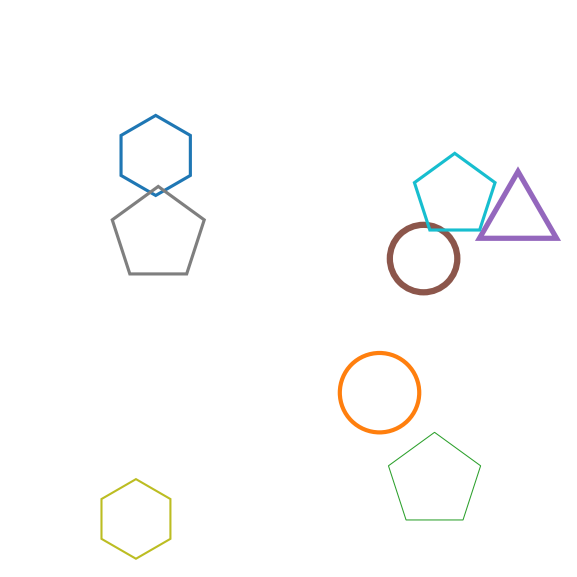[{"shape": "hexagon", "thickness": 1.5, "radius": 0.35, "center": [0.27, 0.73]}, {"shape": "circle", "thickness": 2, "radius": 0.34, "center": [0.657, 0.319]}, {"shape": "pentagon", "thickness": 0.5, "radius": 0.42, "center": [0.752, 0.167]}, {"shape": "triangle", "thickness": 2.5, "radius": 0.39, "center": [0.897, 0.625]}, {"shape": "circle", "thickness": 3, "radius": 0.29, "center": [0.733, 0.551]}, {"shape": "pentagon", "thickness": 1.5, "radius": 0.42, "center": [0.274, 0.593]}, {"shape": "hexagon", "thickness": 1, "radius": 0.34, "center": [0.235, 0.101]}, {"shape": "pentagon", "thickness": 1.5, "radius": 0.37, "center": [0.787, 0.66]}]